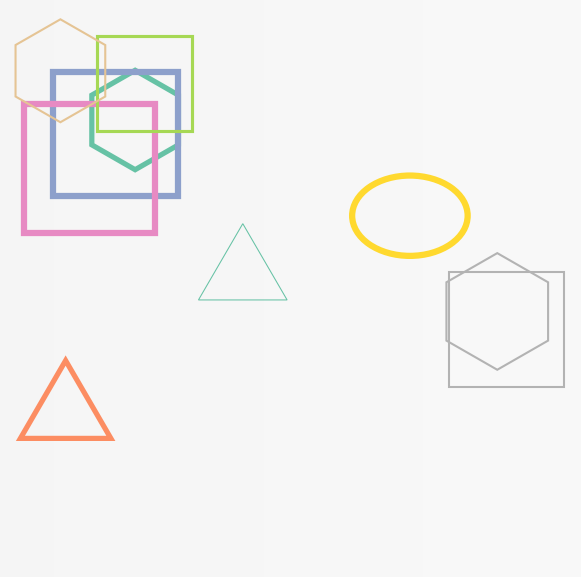[{"shape": "triangle", "thickness": 0.5, "radius": 0.44, "center": [0.418, 0.524]}, {"shape": "hexagon", "thickness": 2.5, "radius": 0.43, "center": [0.233, 0.791]}, {"shape": "triangle", "thickness": 2.5, "radius": 0.45, "center": [0.113, 0.285]}, {"shape": "square", "thickness": 3, "radius": 0.54, "center": [0.199, 0.767]}, {"shape": "square", "thickness": 3, "radius": 0.56, "center": [0.154, 0.707]}, {"shape": "square", "thickness": 1.5, "radius": 0.41, "center": [0.249, 0.855]}, {"shape": "oval", "thickness": 3, "radius": 0.5, "center": [0.705, 0.626]}, {"shape": "hexagon", "thickness": 1, "radius": 0.45, "center": [0.104, 0.877]}, {"shape": "square", "thickness": 1, "radius": 0.5, "center": [0.871, 0.429]}, {"shape": "hexagon", "thickness": 1, "radius": 0.5, "center": [0.855, 0.46]}]